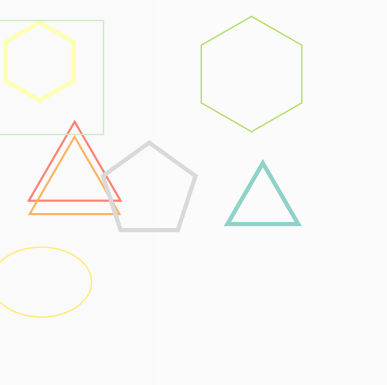[{"shape": "triangle", "thickness": 3, "radius": 0.53, "center": [0.678, 0.471]}, {"shape": "hexagon", "thickness": 3, "radius": 0.51, "center": [0.102, 0.841]}, {"shape": "triangle", "thickness": 1.5, "radius": 0.68, "center": [0.193, 0.547]}, {"shape": "triangle", "thickness": 1.5, "radius": 0.67, "center": [0.192, 0.511]}, {"shape": "hexagon", "thickness": 1, "radius": 0.75, "center": [0.649, 0.808]}, {"shape": "pentagon", "thickness": 3, "radius": 0.63, "center": [0.385, 0.504]}, {"shape": "square", "thickness": 1, "radius": 0.74, "center": [0.118, 0.8]}, {"shape": "oval", "thickness": 1, "radius": 0.65, "center": [0.107, 0.267]}]